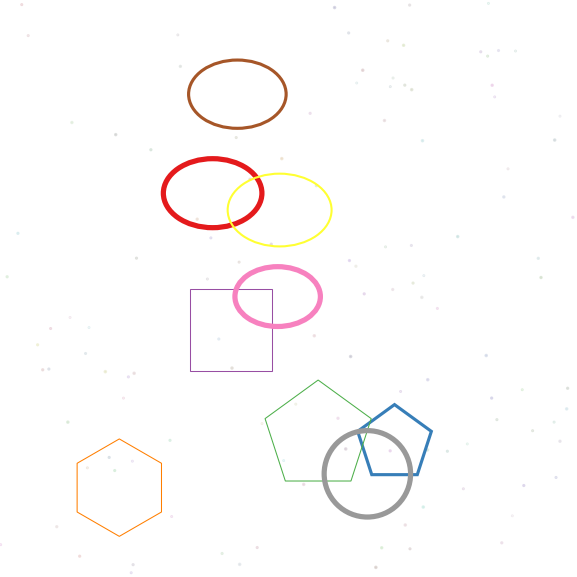[{"shape": "oval", "thickness": 2.5, "radius": 0.43, "center": [0.368, 0.665]}, {"shape": "pentagon", "thickness": 1.5, "radius": 0.34, "center": [0.683, 0.231]}, {"shape": "pentagon", "thickness": 0.5, "radius": 0.48, "center": [0.551, 0.244]}, {"shape": "square", "thickness": 0.5, "radius": 0.36, "center": [0.401, 0.427]}, {"shape": "hexagon", "thickness": 0.5, "radius": 0.42, "center": [0.207, 0.155]}, {"shape": "oval", "thickness": 1, "radius": 0.45, "center": [0.484, 0.635]}, {"shape": "oval", "thickness": 1.5, "radius": 0.42, "center": [0.411, 0.836]}, {"shape": "oval", "thickness": 2.5, "radius": 0.37, "center": [0.481, 0.486]}, {"shape": "circle", "thickness": 2.5, "radius": 0.37, "center": [0.636, 0.179]}]